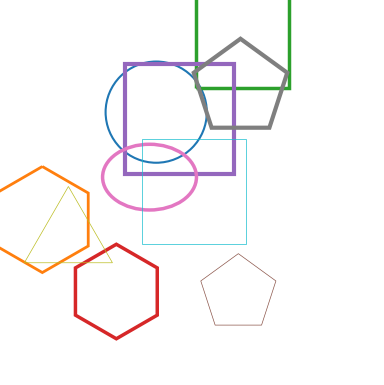[{"shape": "circle", "thickness": 1.5, "radius": 0.66, "center": [0.406, 0.709]}, {"shape": "hexagon", "thickness": 2, "radius": 0.69, "center": [0.11, 0.43]}, {"shape": "square", "thickness": 2.5, "radius": 0.6, "center": [0.63, 0.892]}, {"shape": "hexagon", "thickness": 2.5, "radius": 0.61, "center": [0.302, 0.243]}, {"shape": "square", "thickness": 3, "radius": 0.71, "center": [0.466, 0.692]}, {"shape": "pentagon", "thickness": 0.5, "radius": 0.51, "center": [0.619, 0.239]}, {"shape": "oval", "thickness": 2.5, "radius": 0.61, "center": [0.388, 0.54]}, {"shape": "pentagon", "thickness": 3, "radius": 0.64, "center": [0.625, 0.772]}, {"shape": "triangle", "thickness": 0.5, "radius": 0.66, "center": [0.178, 0.384]}, {"shape": "square", "thickness": 0.5, "radius": 0.68, "center": [0.503, 0.503]}]